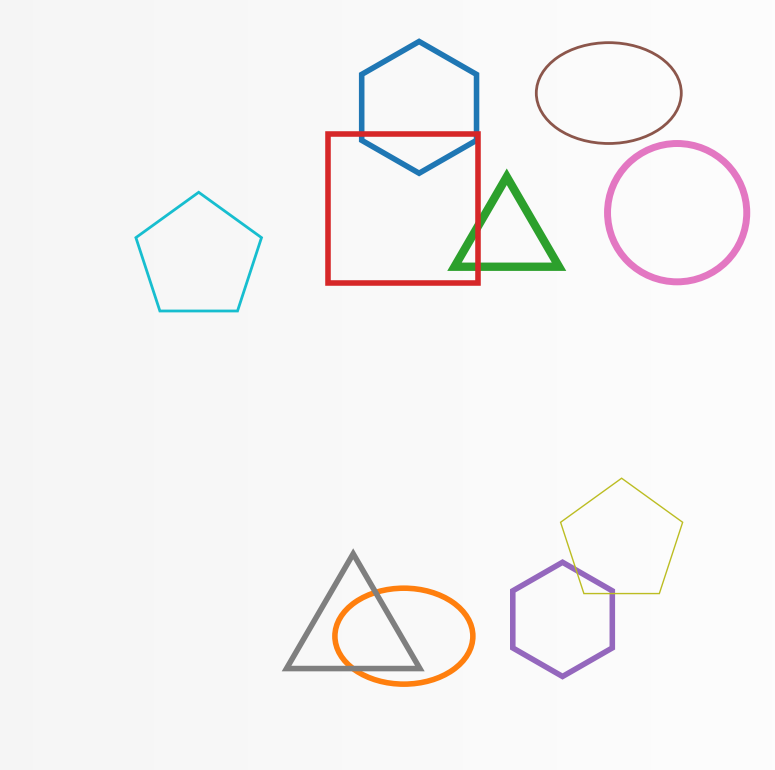[{"shape": "hexagon", "thickness": 2, "radius": 0.43, "center": [0.541, 0.861]}, {"shape": "oval", "thickness": 2, "radius": 0.45, "center": [0.521, 0.174]}, {"shape": "triangle", "thickness": 3, "radius": 0.39, "center": [0.654, 0.693]}, {"shape": "square", "thickness": 2, "radius": 0.49, "center": [0.52, 0.729]}, {"shape": "hexagon", "thickness": 2, "radius": 0.37, "center": [0.726, 0.196]}, {"shape": "oval", "thickness": 1, "radius": 0.47, "center": [0.786, 0.879]}, {"shape": "circle", "thickness": 2.5, "radius": 0.45, "center": [0.874, 0.724]}, {"shape": "triangle", "thickness": 2, "radius": 0.5, "center": [0.456, 0.181]}, {"shape": "pentagon", "thickness": 0.5, "radius": 0.41, "center": [0.802, 0.296]}, {"shape": "pentagon", "thickness": 1, "radius": 0.43, "center": [0.256, 0.665]}]